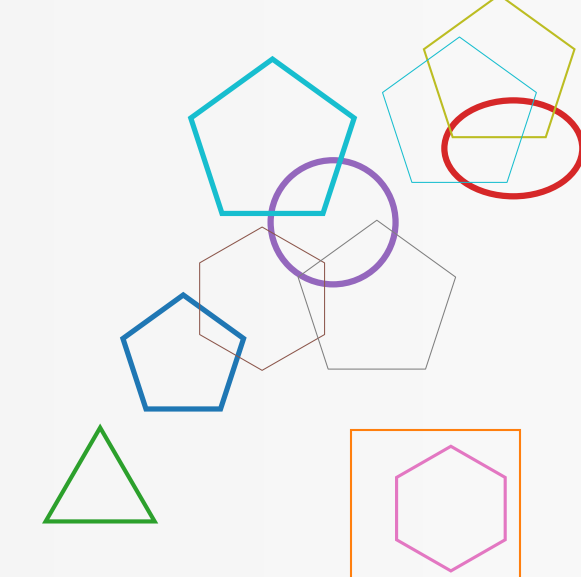[{"shape": "pentagon", "thickness": 2.5, "radius": 0.55, "center": [0.315, 0.379]}, {"shape": "square", "thickness": 1, "radius": 0.73, "center": [0.749, 0.109]}, {"shape": "triangle", "thickness": 2, "radius": 0.54, "center": [0.172, 0.15]}, {"shape": "oval", "thickness": 3, "radius": 0.59, "center": [0.883, 0.742]}, {"shape": "circle", "thickness": 3, "radius": 0.54, "center": [0.573, 0.614]}, {"shape": "hexagon", "thickness": 0.5, "radius": 0.62, "center": [0.451, 0.482]}, {"shape": "hexagon", "thickness": 1.5, "radius": 0.54, "center": [0.776, 0.118]}, {"shape": "pentagon", "thickness": 0.5, "radius": 0.71, "center": [0.648, 0.475]}, {"shape": "pentagon", "thickness": 1, "radius": 0.68, "center": [0.859, 0.872]}, {"shape": "pentagon", "thickness": 0.5, "radius": 0.7, "center": [0.79, 0.796]}, {"shape": "pentagon", "thickness": 2.5, "radius": 0.74, "center": [0.469, 0.749]}]